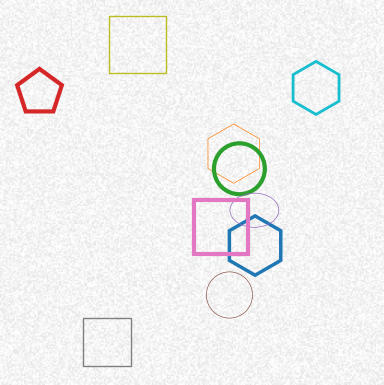[{"shape": "hexagon", "thickness": 2.5, "radius": 0.39, "center": [0.663, 0.362]}, {"shape": "hexagon", "thickness": 0.5, "radius": 0.39, "center": [0.607, 0.601]}, {"shape": "circle", "thickness": 3, "radius": 0.33, "center": [0.622, 0.562]}, {"shape": "pentagon", "thickness": 3, "radius": 0.31, "center": [0.103, 0.76]}, {"shape": "oval", "thickness": 0.5, "radius": 0.32, "center": [0.661, 0.454]}, {"shape": "circle", "thickness": 0.5, "radius": 0.3, "center": [0.596, 0.234]}, {"shape": "square", "thickness": 3, "radius": 0.35, "center": [0.574, 0.411]}, {"shape": "square", "thickness": 1, "radius": 0.31, "center": [0.279, 0.111]}, {"shape": "square", "thickness": 1, "radius": 0.37, "center": [0.357, 0.885]}, {"shape": "hexagon", "thickness": 2, "radius": 0.34, "center": [0.821, 0.772]}]